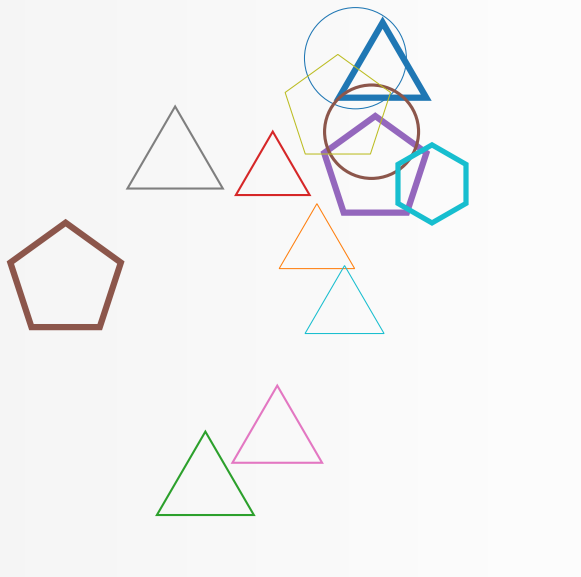[{"shape": "circle", "thickness": 0.5, "radius": 0.44, "center": [0.611, 0.898]}, {"shape": "triangle", "thickness": 3, "radius": 0.43, "center": [0.658, 0.873]}, {"shape": "triangle", "thickness": 0.5, "radius": 0.37, "center": [0.545, 0.571]}, {"shape": "triangle", "thickness": 1, "radius": 0.48, "center": [0.353, 0.155]}, {"shape": "triangle", "thickness": 1, "radius": 0.37, "center": [0.469, 0.698]}, {"shape": "pentagon", "thickness": 3, "radius": 0.46, "center": [0.646, 0.706]}, {"shape": "pentagon", "thickness": 3, "radius": 0.5, "center": [0.113, 0.514]}, {"shape": "circle", "thickness": 1.5, "radius": 0.4, "center": [0.639, 0.771]}, {"shape": "triangle", "thickness": 1, "radius": 0.45, "center": [0.477, 0.242]}, {"shape": "triangle", "thickness": 1, "radius": 0.47, "center": [0.301, 0.72]}, {"shape": "pentagon", "thickness": 0.5, "radius": 0.48, "center": [0.581, 0.81]}, {"shape": "triangle", "thickness": 0.5, "radius": 0.39, "center": [0.593, 0.461]}, {"shape": "hexagon", "thickness": 2.5, "radius": 0.34, "center": [0.743, 0.681]}]